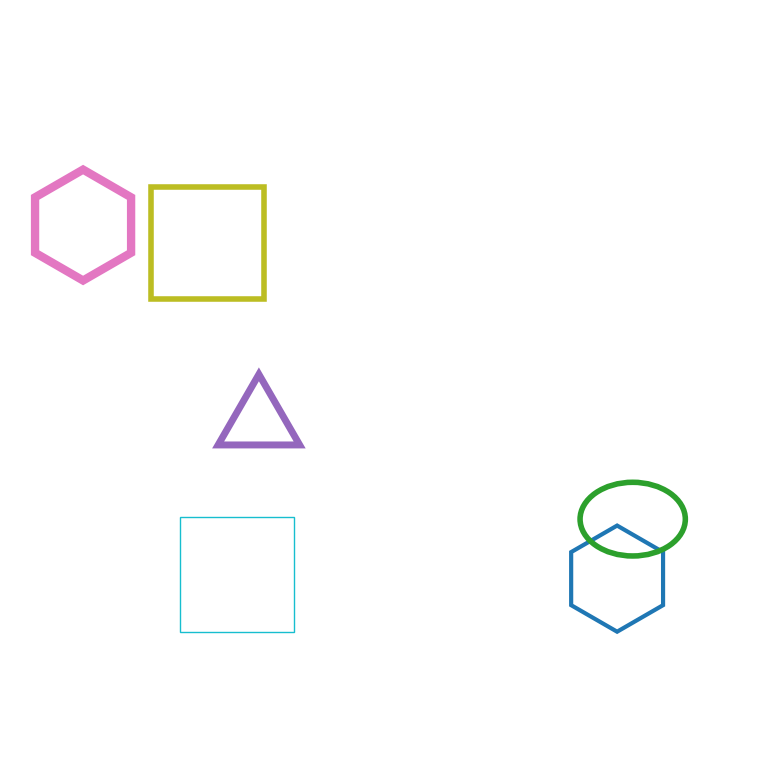[{"shape": "hexagon", "thickness": 1.5, "radius": 0.34, "center": [0.801, 0.249]}, {"shape": "oval", "thickness": 2, "radius": 0.34, "center": [0.822, 0.326]}, {"shape": "triangle", "thickness": 2.5, "radius": 0.31, "center": [0.336, 0.453]}, {"shape": "hexagon", "thickness": 3, "radius": 0.36, "center": [0.108, 0.708]}, {"shape": "square", "thickness": 2, "radius": 0.37, "center": [0.269, 0.684]}, {"shape": "square", "thickness": 0.5, "radius": 0.37, "center": [0.308, 0.254]}]